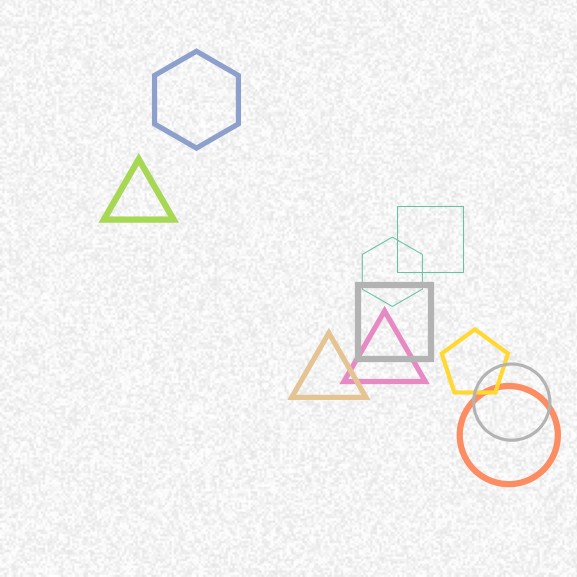[{"shape": "hexagon", "thickness": 0.5, "radius": 0.3, "center": [0.679, 0.529]}, {"shape": "square", "thickness": 0.5, "radius": 0.29, "center": [0.745, 0.586]}, {"shape": "circle", "thickness": 3, "radius": 0.42, "center": [0.881, 0.246]}, {"shape": "hexagon", "thickness": 2.5, "radius": 0.42, "center": [0.34, 0.827]}, {"shape": "triangle", "thickness": 2.5, "radius": 0.41, "center": [0.666, 0.379]}, {"shape": "triangle", "thickness": 3, "radius": 0.35, "center": [0.24, 0.654]}, {"shape": "pentagon", "thickness": 2, "radius": 0.3, "center": [0.822, 0.368]}, {"shape": "triangle", "thickness": 2.5, "radius": 0.37, "center": [0.569, 0.348]}, {"shape": "square", "thickness": 3, "radius": 0.32, "center": [0.683, 0.441]}, {"shape": "circle", "thickness": 1.5, "radius": 0.33, "center": [0.886, 0.303]}]